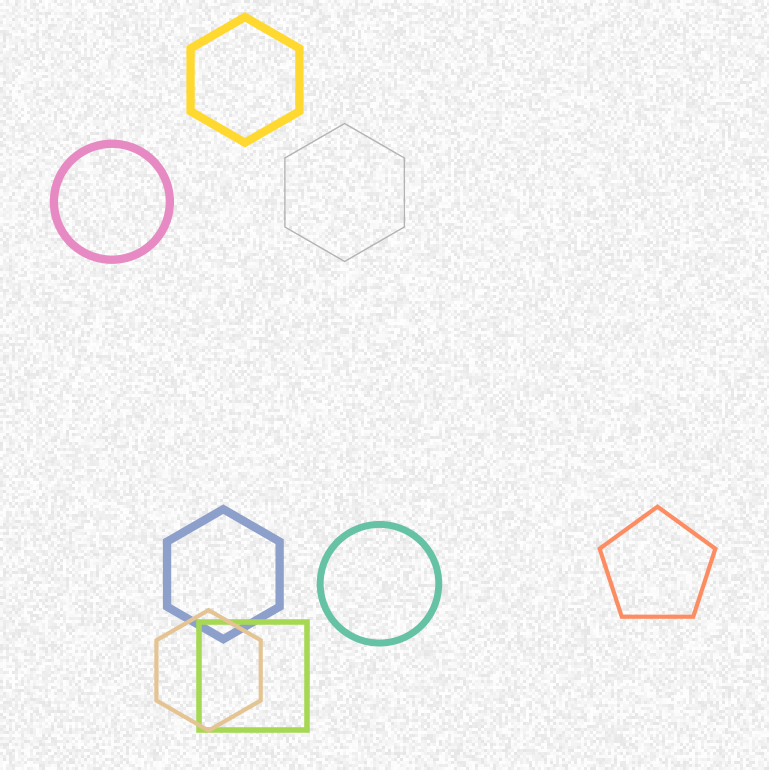[{"shape": "circle", "thickness": 2.5, "radius": 0.39, "center": [0.493, 0.242]}, {"shape": "pentagon", "thickness": 1.5, "radius": 0.4, "center": [0.854, 0.263]}, {"shape": "hexagon", "thickness": 3, "radius": 0.42, "center": [0.29, 0.254]}, {"shape": "circle", "thickness": 3, "radius": 0.38, "center": [0.145, 0.738]}, {"shape": "square", "thickness": 2, "radius": 0.35, "center": [0.329, 0.122]}, {"shape": "hexagon", "thickness": 3, "radius": 0.41, "center": [0.318, 0.896]}, {"shape": "hexagon", "thickness": 1.5, "radius": 0.39, "center": [0.271, 0.129]}, {"shape": "hexagon", "thickness": 0.5, "radius": 0.45, "center": [0.448, 0.75]}]